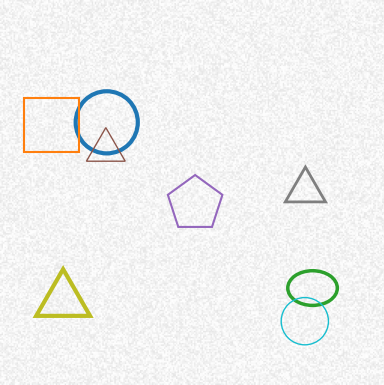[{"shape": "circle", "thickness": 3, "radius": 0.4, "center": [0.277, 0.682]}, {"shape": "square", "thickness": 1.5, "radius": 0.35, "center": [0.134, 0.676]}, {"shape": "oval", "thickness": 2.5, "radius": 0.32, "center": [0.812, 0.252]}, {"shape": "pentagon", "thickness": 1.5, "radius": 0.37, "center": [0.507, 0.471]}, {"shape": "triangle", "thickness": 1, "radius": 0.29, "center": [0.275, 0.61]}, {"shape": "triangle", "thickness": 2, "radius": 0.3, "center": [0.793, 0.506]}, {"shape": "triangle", "thickness": 3, "radius": 0.4, "center": [0.164, 0.22]}, {"shape": "circle", "thickness": 1, "radius": 0.31, "center": [0.792, 0.166]}]